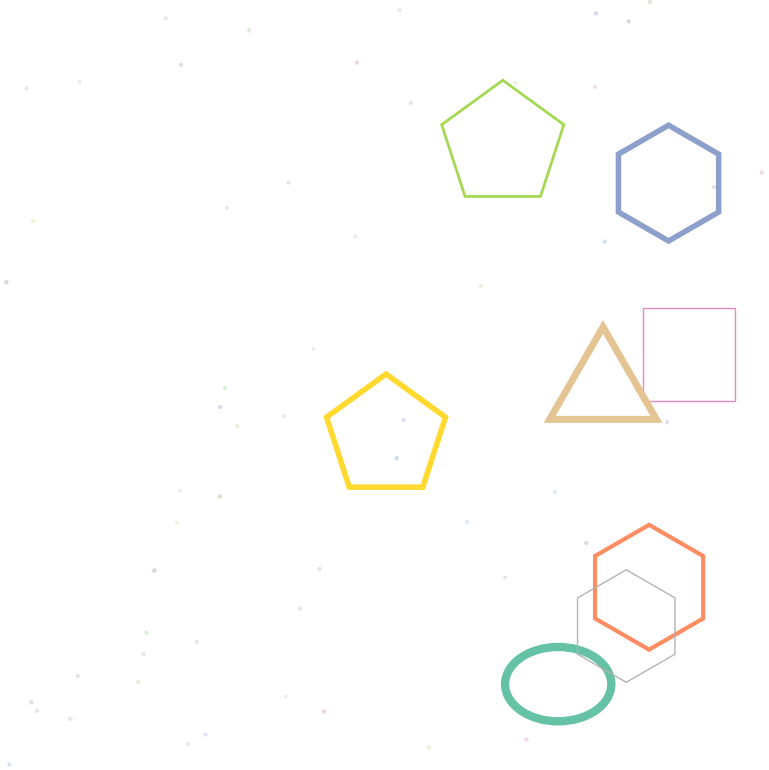[{"shape": "oval", "thickness": 3, "radius": 0.34, "center": [0.725, 0.111]}, {"shape": "hexagon", "thickness": 1.5, "radius": 0.41, "center": [0.843, 0.237]}, {"shape": "hexagon", "thickness": 2, "radius": 0.38, "center": [0.868, 0.762]}, {"shape": "square", "thickness": 0.5, "radius": 0.3, "center": [0.895, 0.54]}, {"shape": "pentagon", "thickness": 1, "radius": 0.42, "center": [0.653, 0.812]}, {"shape": "pentagon", "thickness": 2, "radius": 0.41, "center": [0.501, 0.433]}, {"shape": "triangle", "thickness": 2.5, "radius": 0.4, "center": [0.783, 0.495]}, {"shape": "hexagon", "thickness": 0.5, "radius": 0.37, "center": [0.813, 0.187]}]